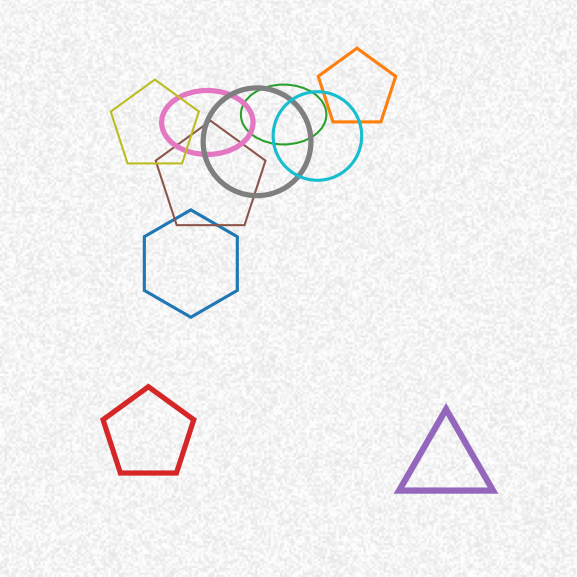[{"shape": "hexagon", "thickness": 1.5, "radius": 0.46, "center": [0.33, 0.543]}, {"shape": "pentagon", "thickness": 1.5, "radius": 0.35, "center": [0.618, 0.845]}, {"shape": "oval", "thickness": 1, "radius": 0.37, "center": [0.491, 0.801]}, {"shape": "pentagon", "thickness": 2.5, "radius": 0.41, "center": [0.257, 0.247]}, {"shape": "triangle", "thickness": 3, "radius": 0.47, "center": [0.772, 0.197]}, {"shape": "pentagon", "thickness": 1, "radius": 0.5, "center": [0.365, 0.69]}, {"shape": "oval", "thickness": 2.5, "radius": 0.4, "center": [0.359, 0.787]}, {"shape": "circle", "thickness": 2.5, "radius": 0.47, "center": [0.445, 0.754]}, {"shape": "pentagon", "thickness": 1, "radius": 0.4, "center": [0.268, 0.781]}, {"shape": "circle", "thickness": 1.5, "radius": 0.38, "center": [0.55, 0.764]}]